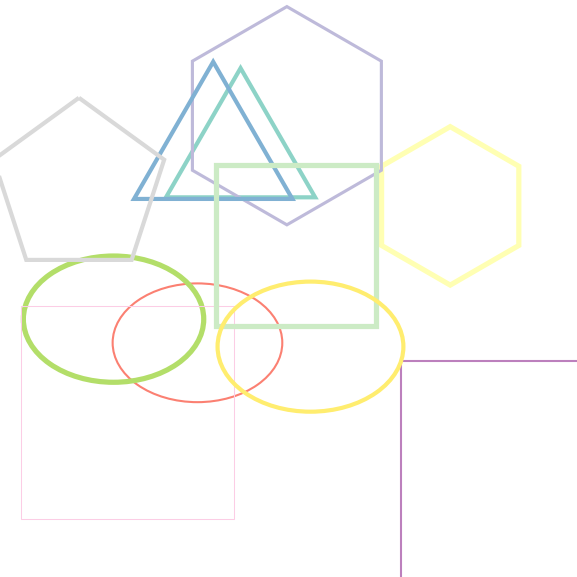[{"shape": "triangle", "thickness": 2, "radius": 0.75, "center": [0.417, 0.732]}, {"shape": "hexagon", "thickness": 2.5, "radius": 0.69, "center": [0.78, 0.643]}, {"shape": "hexagon", "thickness": 1.5, "radius": 0.94, "center": [0.497, 0.799]}, {"shape": "oval", "thickness": 1, "radius": 0.73, "center": [0.342, 0.406]}, {"shape": "triangle", "thickness": 2, "radius": 0.79, "center": [0.369, 0.734]}, {"shape": "oval", "thickness": 2.5, "radius": 0.78, "center": [0.197, 0.446]}, {"shape": "square", "thickness": 0.5, "radius": 0.92, "center": [0.22, 0.285]}, {"shape": "pentagon", "thickness": 2, "radius": 0.78, "center": [0.137, 0.675]}, {"shape": "square", "thickness": 1, "radius": 0.97, "center": [0.888, 0.18]}, {"shape": "square", "thickness": 2.5, "radius": 0.69, "center": [0.512, 0.574]}, {"shape": "oval", "thickness": 2, "radius": 0.8, "center": [0.538, 0.399]}]